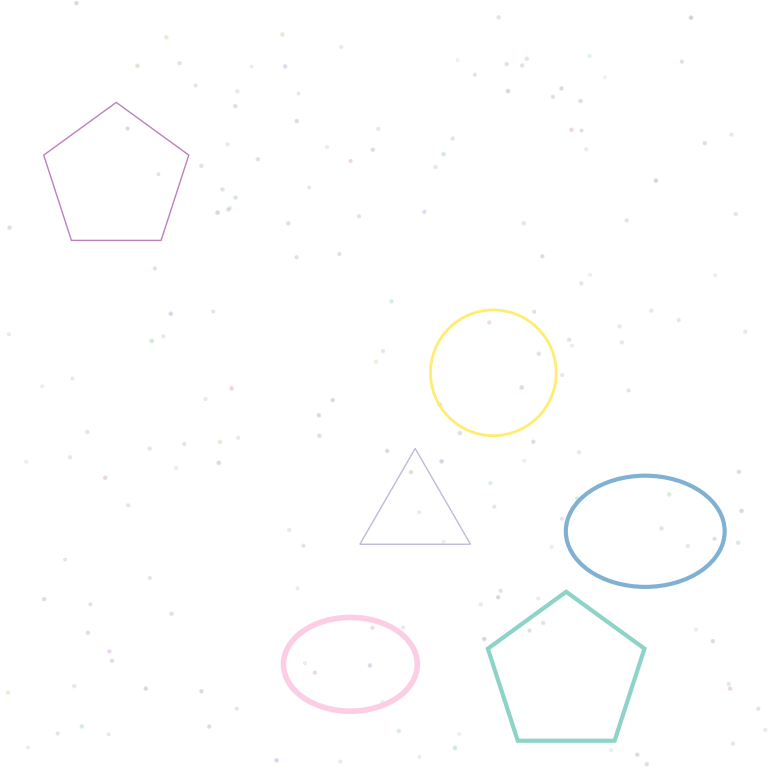[{"shape": "pentagon", "thickness": 1.5, "radius": 0.53, "center": [0.735, 0.125]}, {"shape": "triangle", "thickness": 0.5, "radius": 0.41, "center": [0.539, 0.335]}, {"shape": "oval", "thickness": 1.5, "radius": 0.52, "center": [0.838, 0.31]}, {"shape": "oval", "thickness": 2, "radius": 0.43, "center": [0.455, 0.137]}, {"shape": "pentagon", "thickness": 0.5, "radius": 0.5, "center": [0.151, 0.768]}, {"shape": "circle", "thickness": 1, "radius": 0.41, "center": [0.641, 0.516]}]